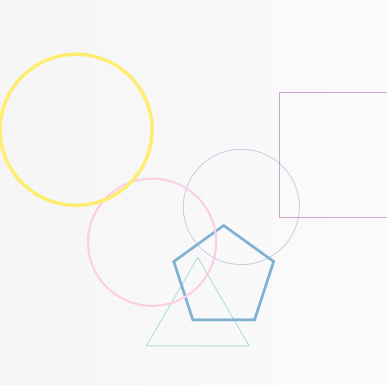[{"shape": "triangle", "thickness": 0.5, "radius": 0.77, "center": [0.51, 0.178]}, {"shape": "circle", "thickness": 0.5, "radius": 0.75, "center": [0.623, 0.463]}, {"shape": "pentagon", "thickness": 2, "radius": 0.68, "center": [0.577, 0.279]}, {"shape": "circle", "thickness": 1.5, "radius": 0.83, "center": [0.393, 0.371]}, {"shape": "square", "thickness": 0.5, "radius": 0.81, "center": [0.881, 0.598]}, {"shape": "circle", "thickness": 2.5, "radius": 0.98, "center": [0.196, 0.663]}]